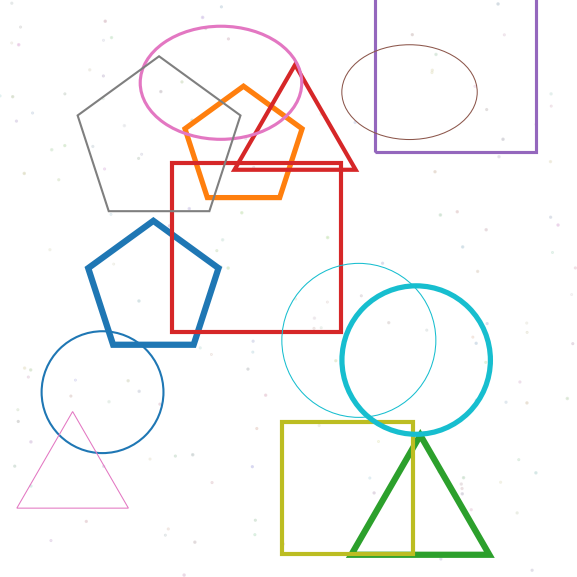[{"shape": "pentagon", "thickness": 3, "radius": 0.59, "center": [0.266, 0.498]}, {"shape": "circle", "thickness": 1, "radius": 0.53, "center": [0.178, 0.32]}, {"shape": "pentagon", "thickness": 2.5, "radius": 0.53, "center": [0.422, 0.743]}, {"shape": "triangle", "thickness": 3, "radius": 0.69, "center": [0.728, 0.108]}, {"shape": "triangle", "thickness": 2, "radius": 0.61, "center": [0.511, 0.766]}, {"shape": "square", "thickness": 2, "radius": 0.73, "center": [0.444, 0.57]}, {"shape": "square", "thickness": 1.5, "radius": 0.7, "center": [0.788, 0.875]}, {"shape": "oval", "thickness": 0.5, "radius": 0.59, "center": [0.709, 0.84]}, {"shape": "oval", "thickness": 1.5, "radius": 0.7, "center": [0.383, 0.856]}, {"shape": "triangle", "thickness": 0.5, "radius": 0.56, "center": [0.126, 0.175]}, {"shape": "pentagon", "thickness": 1, "radius": 0.74, "center": [0.275, 0.753]}, {"shape": "square", "thickness": 2, "radius": 0.57, "center": [0.602, 0.154]}, {"shape": "circle", "thickness": 0.5, "radius": 0.67, "center": [0.621, 0.41]}, {"shape": "circle", "thickness": 2.5, "radius": 0.64, "center": [0.721, 0.376]}]